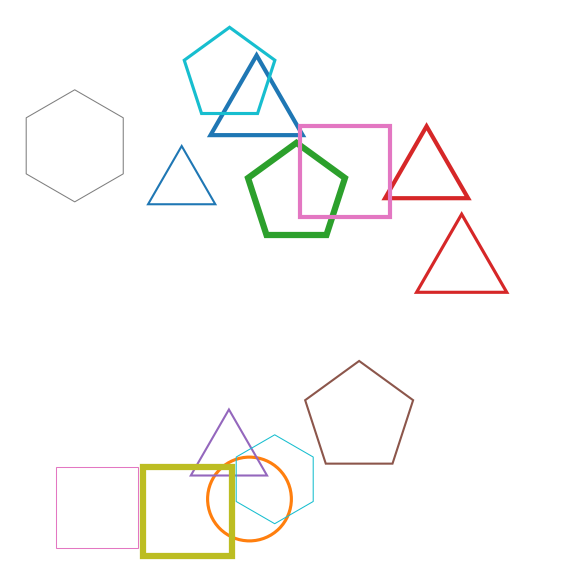[{"shape": "triangle", "thickness": 2, "radius": 0.46, "center": [0.444, 0.811]}, {"shape": "triangle", "thickness": 1, "radius": 0.34, "center": [0.315, 0.679]}, {"shape": "circle", "thickness": 1.5, "radius": 0.36, "center": [0.432, 0.135]}, {"shape": "pentagon", "thickness": 3, "radius": 0.44, "center": [0.513, 0.664]}, {"shape": "triangle", "thickness": 1.5, "radius": 0.45, "center": [0.799, 0.538]}, {"shape": "triangle", "thickness": 2, "radius": 0.42, "center": [0.739, 0.697]}, {"shape": "triangle", "thickness": 1, "radius": 0.38, "center": [0.396, 0.214]}, {"shape": "pentagon", "thickness": 1, "radius": 0.49, "center": [0.622, 0.276]}, {"shape": "square", "thickness": 0.5, "radius": 0.35, "center": [0.168, 0.12]}, {"shape": "square", "thickness": 2, "radius": 0.39, "center": [0.597, 0.702]}, {"shape": "hexagon", "thickness": 0.5, "radius": 0.49, "center": [0.129, 0.747]}, {"shape": "square", "thickness": 3, "radius": 0.38, "center": [0.325, 0.114]}, {"shape": "pentagon", "thickness": 1.5, "radius": 0.41, "center": [0.398, 0.869]}, {"shape": "hexagon", "thickness": 0.5, "radius": 0.38, "center": [0.476, 0.169]}]